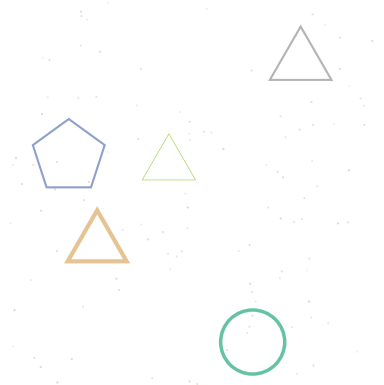[{"shape": "circle", "thickness": 2.5, "radius": 0.42, "center": [0.656, 0.112]}, {"shape": "pentagon", "thickness": 1.5, "radius": 0.49, "center": [0.179, 0.593]}, {"shape": "triangle", "thickness": 0.5, "radius": 0.4, "center": [0.439, 0.573]}, {"shape": "triangle", "thickness": 3, "radius": 0.44, "center": [0.252, 0.365]}, {"shape": "triangle", "thickness": 1.5, "radius": 0.46, "center": [0.781, 0.839]}]